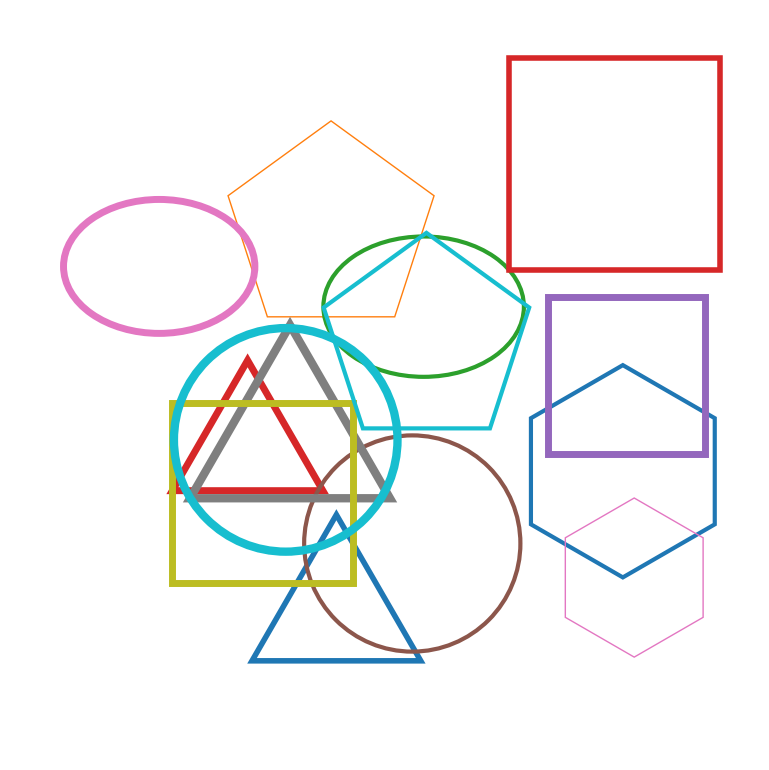[{"shape": "hexagon", "thickness": 1.5, "radius": 0.69, "center": [0.809, 0.388]}, {"shape": "triangle", "thickness": 2, "radius": 0.63, "center": [0.437, 0.205]}, {"shape": "pentagon", "thickness": 0.5, "radius": 0.7, "center": [0.43, 0.702]}, {"shape": "oval", "thickness": 1.5, "radius": 0.65, "center": [0.55, 0.602]}, {"shape": "square", "thickness": 2, "radius": 0.69, "center": [0.798, 0.787]}, {"shape": "triangle", "thickness": 2.5, "radius": 0.56, "center": [0.322, 0.419]}, {"shape": "square", "thickness": 2.5, "radius": 0.51, "center": [0.814, 0.513]}, {"shape": "circle", "thickness": 1.5, "radius": 0.7, "center": [0.535, 0.294]}, {"shape": "hexagon", "thickness": 0.5, "radius": 0.52, "center": [0.824, 0.25]}, {"shape": "oval", "thickness": 2.5, "radius": 0.62, "center": [0.207, 0.654]}, {"shape": "triangle", "thickness": 3, "radius": 0.75, "center": [0.377, 0.428]}, {"shape": "square", "thickness": 2.5, "radius": 0.59, "center": [0.341, 0.36]}, {"shape": "circle", "thickness": 3, "radius": 0.73, "center": [0.371, 0.429]}, {"shape": "pentagon", "thickness": 1.5, "radius": 0.7, "center": [0.554, 0.557]}]